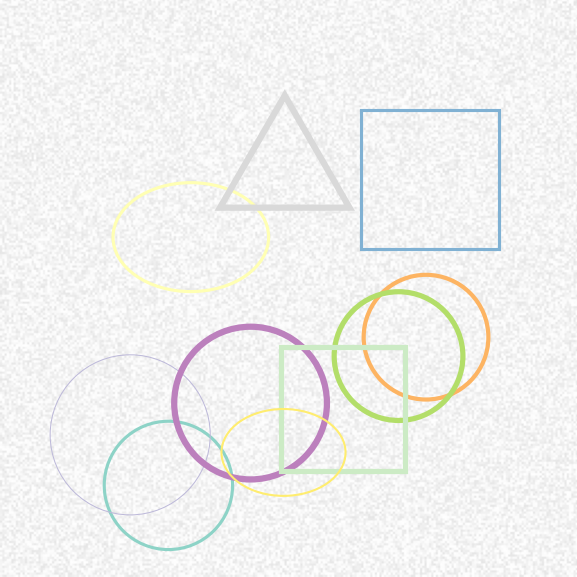[{"shape": "circle", "thickness": 1.5, "radius": 0.56, "center": [0.292, 0.159]}, {"shape": "oval", "thickness": 1.5, "radius": 0.67, "center": [0.33, 0.589]}, {"shape": "circle", "thickness": 0.5, "radius": 0.69, "center": [0.225, 0.246]}, {"shape": "square", "thickness": 1.5, "radius": 0.6, "center": [0.744, 0.689]}, {"shape": "circle", "thickness": 2, "radius": 0.54, "center": [0.738, 0.415]}, {"shape": "circle", "thickness": 2.5, "radius": 0.56, "center": [0.69, 0.383]}, {"shape": "triangle", "thickness": 3, "radius": 0.65, "center": [0.493, 0.704]}, {"shape": "circle", "thickness": 3, "radius": 0.66, "center": [0.434, 0.301]}, {"shape": "square", "thickness": 2.5, "radius": 0.54, "center": [0.593, 0.291]}, {"shape": "oval", "thickness": 1, "radius": 0.54, "center": [0.491, 0.216]}]